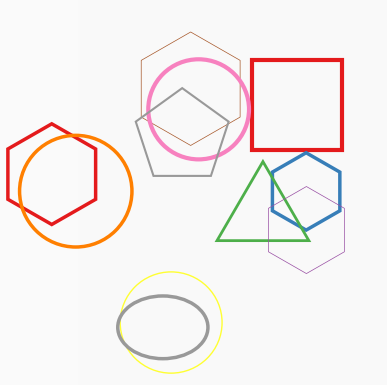[{"shape": "hexagon", "thickness": 2.5, "radius": 0.65, "center": [0.134, 0.548]}, {"shape": "square", "thickness": 3, "radius": 0.58, "center": [0.766, 0.728]}, {"shape": "hexagon", "thickness": 2.5, "radius": 0.5, "center": [0.79, 0.503]}, {"shape": "triangle", "thickness": 2, "radius": 0.68, "center": [0.679, 0.443]}, {"shape": "hexagon", "thickness": 0.5, "radius": 0.57, "center": [0.791, 0.402]}, {"shape": "circle", "thickness": 2.5, "radius": 0.73, "center": [0.196, 0.503]}, {"shape": "circle", "thickness": 1, "radius": 0.66, "center": [0.442, 0.162]}, {"shape": "hexagon", "thickness": 0.5, "radius": 0.74, "center": [0.492, 0.77]}, {"shape": "circle", "thickness": 3, "radius": 0.65, "center": [0.513, 0.716]}, {"shape": "pentagon", "thickness": 1.5, "radius": 0.63, "center": [0.47, 0.645]}, {"shape": "oval", "thickness": 2.5, "radius": 0.58, "center": [0.42, 0.15]}]